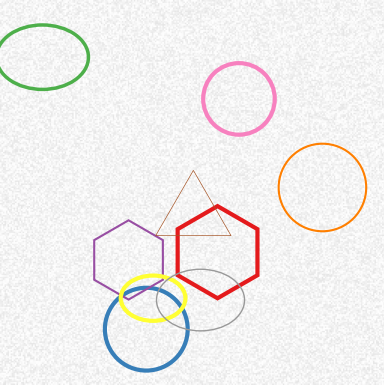[{"shape": "hexagon", "thickness": 3, "radius": 0.6, "center": [0.565, 0.345]}, {"shape": "circle", "thickness": 3, "radius": 0.54, "center": [0.38, 0.145]}, {"shape": "oval", "thickness": 2.5, "radius": 0.6, "center": [0.11, 0.851]}, {"shape": "hexagon", "thickness": 1.5, "radius": 0.51, "center": [0.334, 0.325]}, {"shape": "circle", "thickness": 1.5, "radius": 0.57, "center": [0.837, 0.513]}, {"shape": "oval", "thickness": 3, "radius": 0.42, "center": [0.398, 0.225]}, {"shape": "triangle", "thickness": 0.5, "radius": 0.57, "center": [0.502, 0.444]}, {"shape": "circle", "thickness": 3, "radius": 0.46, "center": [0.621, 0.743]}, {"shape": "oval", "thickness": 1, "radius": 0.57, "center": [0.521, 0.221]}]